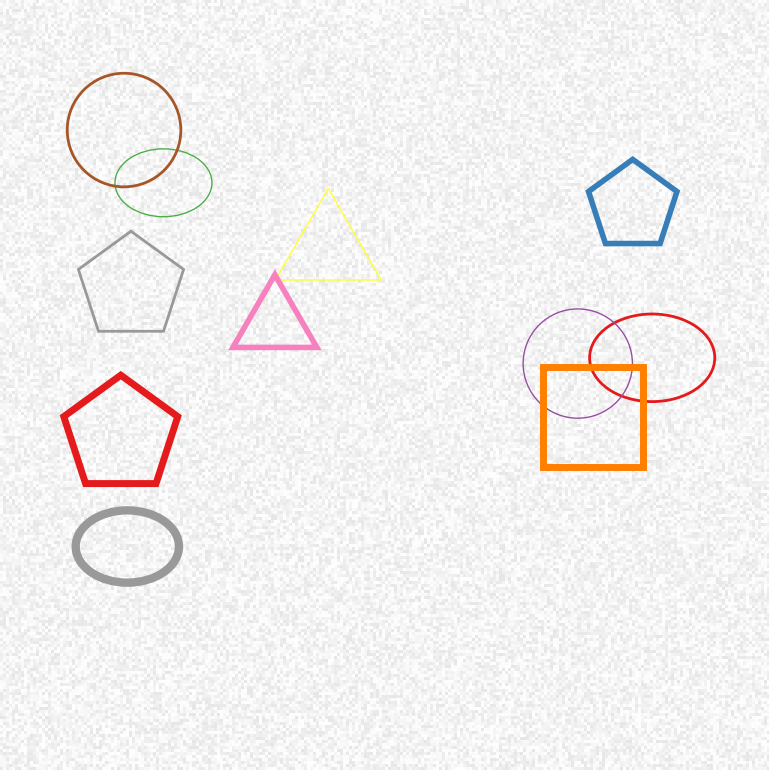[{"shape": "oval", "thickness": 1, "radius": 0.41, "center": [0.847, 0.535]}, {"shape": "pentagon", "thickness": 2.5, "radius": 0.39, "center": [0.157, 0.435]}, {"shape": "pentagon", "thickness": 2, "radius": 0.3, "center": [0.822, 0.733]}, {"shape": "oval", "thickness": 0.5, "radius": 0.31, "center": [0.212, 0.763]}, {"shape": "circle", "thickness": 0.5, "radius": 0.35, "center": [0.75, 0.528]}, {"shape": "square", "thickness": 2.5, "radius": 0.33, "center": [0.771, 0.459]}, {"shape": "triangle", "thickness": 0.5, "radius": 0.4, "center": [0.426, 0.676]}, {"shape": "circle", "thickness": 1, "radius": 0.37, "center": [0.161, 0.831]}, {"shape": "triangle", "thickness": 2, "radius": 0.31, "center": [0.357, 0.58]}, {"shape": "oval", "thickness": 3, "radius": 0.34, "center": [0.165, 0.29]}, {"shape": "pentagon", "thickness": 1, "radius": 0.36, "center": [0.17, 0.628]}]